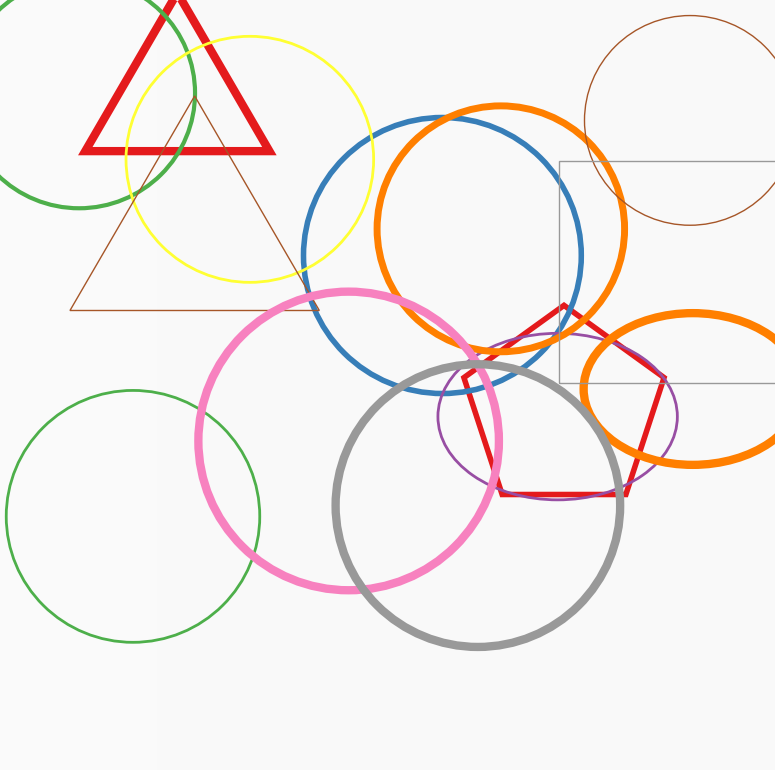[{"shape": "pentagon", "thickness": 2, "radius": 0.68, "center": [0.728, 0.468]}, {"shape": "triangle", "thickness": 3, "radius": 0.69, "center": [0.229, 0.872]}, {"shape": "circle", "thickness": 2, "radius": 0.9, "center": [0.571, 0.668]}, {"shape": "circle", "thickness": 1, "radius": 0.82, "center": [0.172, 0.329]}, {"shape": "circle", "thickness": 1.5, "radius": 0.75, "center": [0.102, 0.879]}, {"shape": "oval", "thickness": 1, "radius": 0.77, "center": [0.72, 0.459]}, {"shape": "circle", "thickness": 2.5, "radius": 0.8, "center": [0.646, 0.703]}, {"shape": "oval", "thickness": 3, "radius": 0.7, "center": [0.894, 0.495]}, {"shape": "circle", "thickness": 1, "radius": 0.8, "center": [0.322, 0.793]}, {"shape": "triangle", "thickness": 0.5, "radius": 0.93, "center": [0.251, 0.69]}, {"shape": "circle", "thickness": 0.5, "radius": 0.68, "center": [0.89, 0.844]}, {"shape": "circle", "thickness": 3, "radius": 0.97, "center": [0.45, 0.427]}, {"shape": "circle", "thickness": 3, "radius": 0.92, "center": [0.617, 0.343]}, {"shape": "square", "thickness": 0.5, "radius": 0.72, "center": [0.865, 0.647]}]